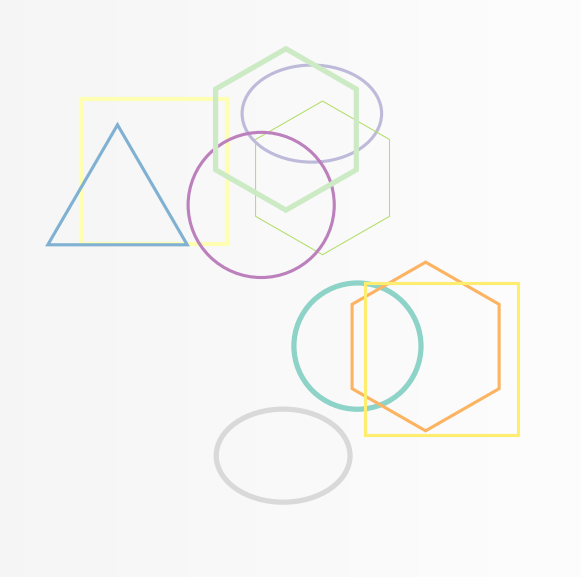[{"shape": "circle", "thickness": 2.5, "radius": 0.55, "center": [0.615, 0.4]}, {"shape": "square", "thickness": 2, "radius": 0.63, "center": [0.265, 0.702]}, {"shape": "oval", "thickness": 1.5, "radius": 0.6, "center": [0.537, 0.802]}, {"shape": "triangle", "thickness": 1.5, "radius": 0.69, "center": [0.202, 0.645]}, {"shape": "hexagon", "thickness": 1.5, "radius": 0.73, "center": [0.732, 0.399]}, {"shape": "hexagon", "thickness": 0.5, "radius": 0.67, "center": [0.555, 0.691]}, {"shape": "oval", "thickness": 2.5, "radius": 0.58, "center": [0.487, 0.21]}, {"shape": "circle", "thickness": 1.5, "radius": 0.63, "center": [0.449, 0.644]}, {"shape": "hexagon", "thickness": 2.5, "radius": 0.7, "center": [0.492, 0.775]}, {"shape": "square", "thickness": 1.5, "radius": 0.66, "center": [0.76, 0.377]}]